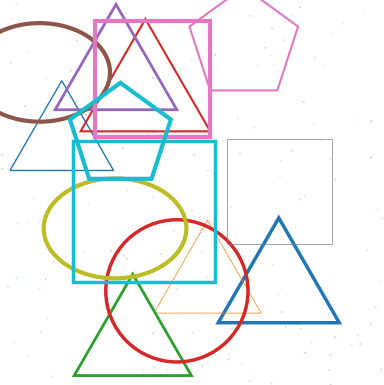[{"shape": "triangle", "thickness": 2.5, "radius": 0.91, "center": [0.724, 0.252]}, {"shape": "triangle", "thickness": 1, "radius": 0.78, "center": [0.16, 0.635]}, {"shape": "triangle", "thickness": 0.5, "radius": 0.8, "center": [0.539, 0.267]}, {"shape": "triangle", "thickness": 2, "radius": 0.88, "center": [0.345, 0.112]}, {"shape": "circle", "thickness": 2.5, "radius": 0.92, "center": [0.459, 0.245]}, {"shape": "triangle", "thickness": 1.5, "radius": 0.97, "center": [0.378, 0.756]}, {"shape": "triangle", "thickness": 2, "radius": 0.91, "center": [0.301, 0.806]}, {"shape": "oval", "thickness": 3, "radius": 0.91, "center": [0.103, 0.812]}, {"shape": "square", "thickness": 3, "radius": 0.75, "center": [0.396, 0.795]}, {"shape": "pentagon", "thickness": 1.5, "radius": 0.74, "center": [0.633, 0.885]}, {"shape": "square", "thickness": 0.5, "radius": 0.68, "center": [0.726, 0.503]}, {"shape": "oval", "thickness": 3, "radius": 0.93, "center": [0.299, 0.407]}, {"shape": "pentagon", "thickness": 3, "radius": 0.69, "center": [0.313, 0.647]}, {"shape": "square", "thickness": 2.5, "radius": 0.92, "center": [0.375, 0.451]}]